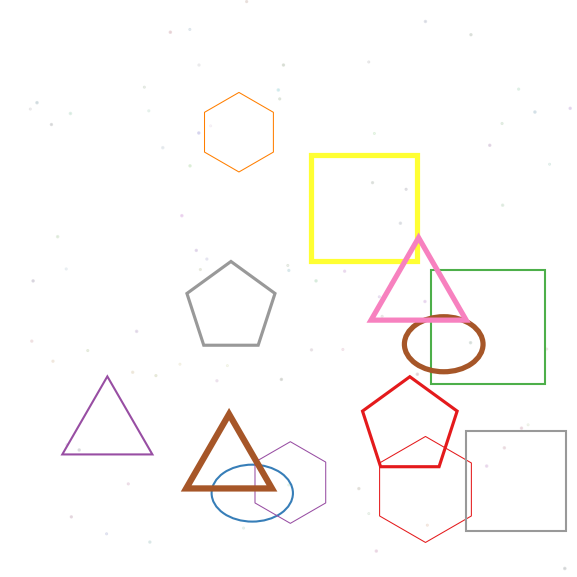[{"shape": "pentagon", "thickness": 1.5, "radius": 0.43, "center": [0.71, 0.261]}, {"shape": "hexagon", "thickness": 0.5, "radius": 0.46, "center": [0.737, 0.152]}, {"shape": "oval", "thickness": 1, "radius": 0.35, "center": [0.437, 0.145]}, {"shape": "square", "thickness": 1, "radius": 0.49, "center": [0.846, 0.433]}, {"shape": "triangle", "thickness": 1, "radius": 0.45, "center": [0.186, 0.257]}, {"shape": "hexagon", "thickness": 0.5, "radius": 0.35, "center": [0.503, 0.164]}, {"shape": "hexagon", "thickness": 0.5, "radius": 0.34, "center": [0.414, 0.77]}, {"shape": "square", "thickness": 2.5, "radius": 0.46, "center": [0.63, 0.639]}, {"shape": "triangle", "thickness": 3, "radius": 0.43, "center": [0.397, 0.196]}, {"shape": "oval", "thickness": 2.5, "radius": 0.34, "center": [0.768, 0.403]}, {"shape": "triangle", "thickness": 2.5, "radius": 0.48, "center": [0.725, 0.492]}, {"shape": "square", "thickness": 1, "radius": 0.43, "center": [0.893, 0.166]}, {"shape": "pentagon", "thickness": 1.5, "radius": 0.4, "center": [0.4, 0.466]}]